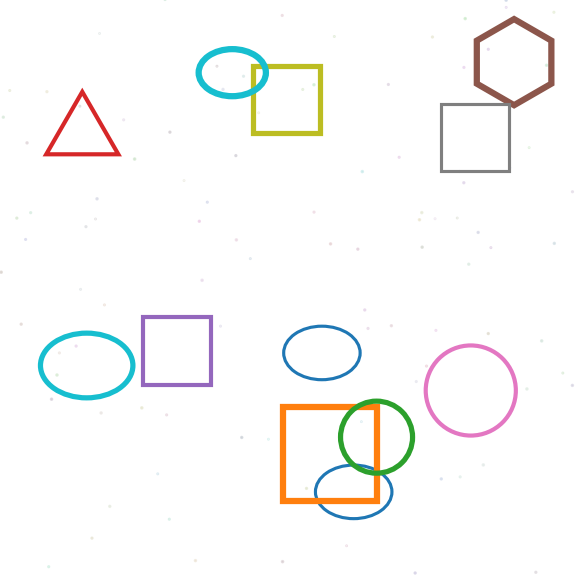[{"shape": "oval", "thickness": 1.5, "radius": 0.33, "center": [0.612, 0.147]}, {"shape": "oval", "thickness": 1.5, "radius": 0.33, "center": [0.557, 0.388]}, {"shape": "square", "thickness": 3, "radius": 0.4, "center": [0.572, 0.213]}, {"shape": "circle", "thickness": 2.5, "radius": 0.31, "center": [0.652, 0.242]}, {"shape": "triangle", "thickness": 2, "radius": 0.36, "center": [0.142, 0.768]}, {"shape": "square", "thickness": 2, "radius": 0.3, "center": [0.306, 0.391]}, {"shape": "hexagon", "thickness": 3, "radius": 0.37, "center": [0.89, 0.892]}, {"shape": "circle", "thickness": 2, "radius": 0.39, "center": [0.815, 0.323]}, {"shape": "square", "thickness": 1.5, "radius": 0.29, "center": [0.823, 0.761]}, {"shape": "square", "thickness": 2.5, "radius": 0.29, "center": [0.495, 0.827]}, {"shape": "oval", "thickness": 3, "radius": 0.29, "center": [0.402, 0.873]}, {"shape": "oval", "thickness": 2.5, "radius": 0.4, "center": [0.15, 0.366]}]